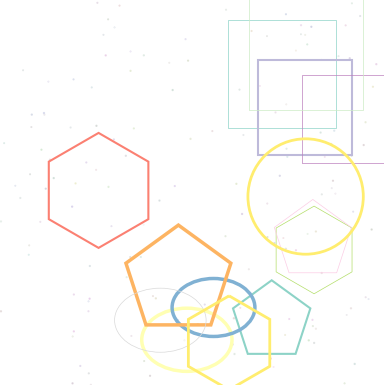[{"shape": "square", "thickness": 0.5, "radius": 0.7, "center": [0.733, 0.807]}, {"shape": "pentagon", "thickness": 1.5, "radius": 0.53, "center": [0.706, 0.166]}, {"shape": "oval", "thickness": 2.5, "radius": 0.59, "center": [0.485, 0.117]}, {"shape": "square", "thickness": 1.5, "radius": 0.62, "center": [0.792, 0.721]}, {"shape": "hexagon", "thickness": 1.5, "radius": 0.75, "center": [0.256, 0.505]}, {"shape": "oval", "thickness": 2.5, "radius": 0.54, "center": [0.555, 0.201]}, {"shape": "pentagon", "thickness": 2.5, "radius": 0.72, "center": [0.463, 0.272]}, {"shape": "hexagon", "thickness": 0.5, "radius": 0.57, "center": [0.816, 0.351]}, {"shape": "pentagon", "thickness": 0.5, "radius": 0.53, "center": [0.813, 0.377]}, {"shape": "oval", "thickness": 0.5, "radius": 0.59, "center": [0.417, 0.168]}, {"shape": "square", "thickness": 0.5, "radius": 0.57, "center": [0.898, 0.691]}, {"shape": "square", "thickness": 0.5, "radius": 0.74, "center": [0.795, 0.861]}, {"shape": "hexagon", "thickness": 2, "radius": 0.61, "center": [0.595, 0.11]}, {"shape": "circle", "thickness": 2, "radius": 0.75, "center": [0.794, 0.49]}]